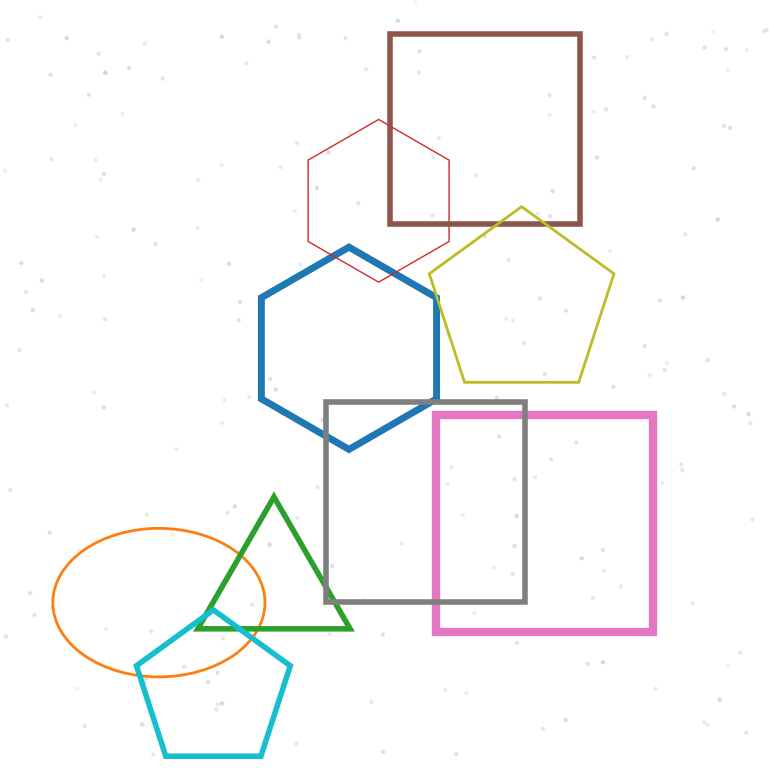[{"shape": "hexagon", "thickness": 2.5, "radius": 0.66, "center": [0.453, 0.548]}, {"shape": "oval", "thickness": 1, "radius": 0.69, "center": [0.206, 0.217]}, {"shape": "triangle", "thickness": 2, "radius": 0.57, "center": [0.356, 0.24]}, {"shape": "hexagon", "thickness": 0.5, "radius": 0.53, "center": [0.492, 0.739]}, {"shape": "square", "thickness": 2, "radius": 0.62, "center": [0.63, 0.832]}, {"shape": "square", "thickness": 3, "radius": 0.7, "center": [0.707, 0.32]}, {"shape": "square", "thickness": 2, "radius": 0.65, "center": [0.553, 0.348]}, {"shape": "pentagon", "thickness": 1, "radius": 0.63, "center": [0.677, 0.605]}, {"shape": "pentagon", "thickness": 2, "radius": 0.53, "center": [0.277, 0.103]}]